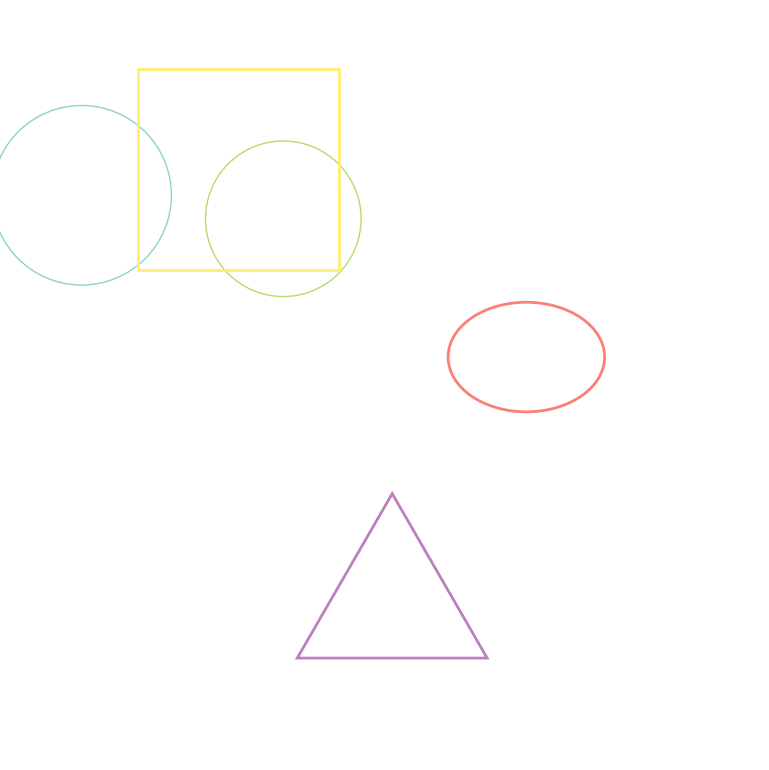[{"shape": "circle", "thickness": 0.5, "radius": 0.58, "center": [0.106, 0.746]}, {"shape": "oval", "thickness": 1, "radius": 0.51, "center": [0.684, 0.536]}, {"shape": "circle", "thickness": 0.5, "radius": 0.51, "center": [0.368, 0.716]}, {"shape": "triangle", "thickness": 1, "radius": 0.71, "center": [0.509, 0.217]}, {"shape": "square", "thickness": 1, "radius": 0.65, "center": [0.31, 0.78]}]